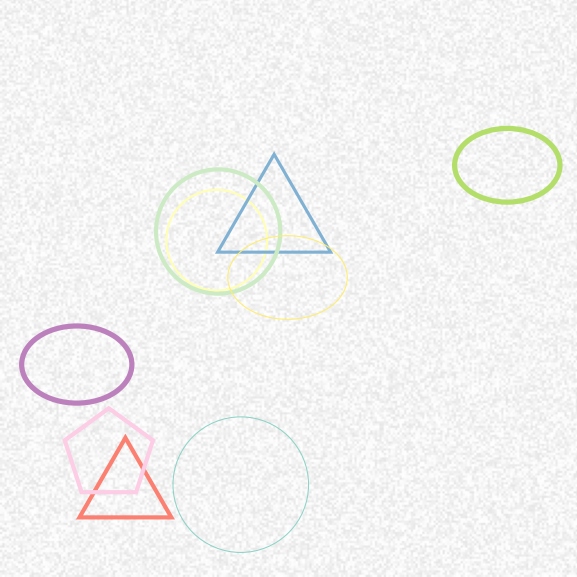[{"shape": "circle", "thickness": 0.5, "radius": 0.59, "center": [0.417, 0.16]}, {"shape": "circle", "thickness": 1, "radius": 0.44, "center": [0.375, 0.583]}, {"shape": "triangle", "thickness": 2, "radius": 0.46, "center": [0.217, 0.149]}, {"shape": "triangle", "thickness": 1.5, "radius": 0.56, "center": [0.475, 0.619]}, {"shape": "oval", "thickness": 2.5, "radius": 0.46, "center": [0.878, 0.713]}, {"shape": "pentagon", "thickness": 2, "radius": 0.4, "center": [0.188, 0.212]}, {"shape": "oval", "thickness": 2.5, "radius": 0.48, "center": [0.133, 0.368]}, {"shape": "circle", "thickness": 2, "radius": 0.54, "center": [0.378, 0.598]}, {"shape": "oval", "thickness": 0.5, "radius": 0.52, "center": [0.498, 0.519]}]